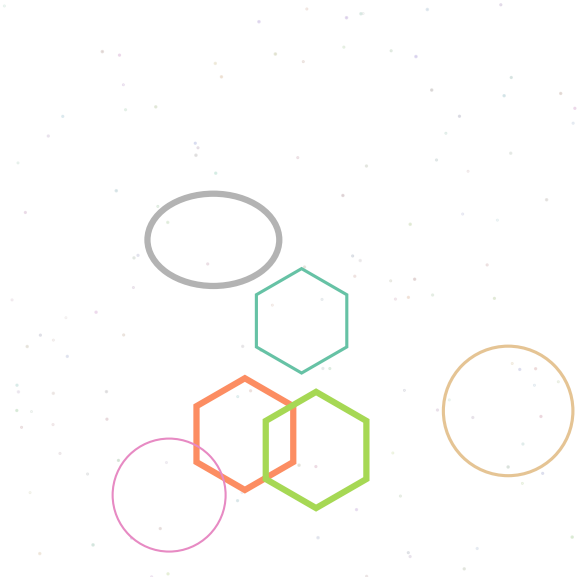[{"shape": "hexagon", "thickness": 1.5, "radius": 0.45, "center": [0.522, 0.444]}, {"shape": "hexagon", "thickness": 3, "radius": 0.48, "center": [0.424, 0.247]}, {"shape": "circle", "thickness": 1, "radius": 0.49, "center": [0.293, 0.142]}, {"shape": "hexagon", "thickness": 3, "radius": 0.5, "center": [0.547, 0.22]}, {"shape": "circle", "thickness": 1.5, "radius": 0.56, "center": [0.88, 0.288]}, {"shape": "oval", "thickness": 3, "radius": 0.57, "center": [0.369, 0.584]}]